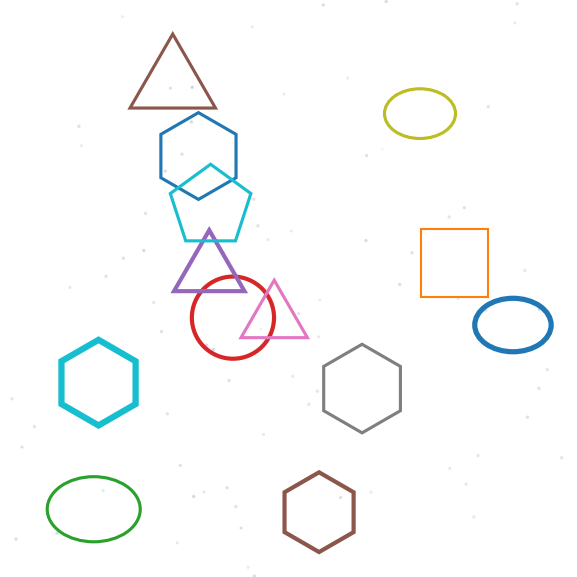[{"shape": "hexagon", "thickness": 1.5, "radius": 0.38, "center": [0.344, 0.729]}, {"shape": "oval", "thickness": 2.5, "radius": 0.33, "center": [0.888, 0.436]}, {"shape": "square", "thickness": 1, "radius": 0.29, "center": [0.787, 0.543]}, {"shape": "oval", "thickness": 1.5, "radius": 0.4, "center": [0.162, 0.117]}, {"shape": "circle", "thickness": 2, "radius": 0.36, "center": [0.403, 0.449]}, {"shape": "triangle", "thickness": 2, "radius": 0.35, "center": [0.362, 0.53]}, {"shape": "hexagon", "thickness": 2, "radius": 0.35, "center": [0.553, 0.112]}, {"shape": "triangle", "thickness": 1.5, "radius": 0.43, "center": [0.299, 0.855]}, {"shape": "triangle", "thickness": 1.5, "radius": 0.33, "center": [0.475, 0.448]}, {"shape": "hexagon", "thickness": 1.5, "radius": 0.38, "center": [0.627, 0.326]}, {"shape": "oval", "thickness": 1.5, "radius": 0.31, "center": [0.727, 0.802]}, {"shape": "hexagon", "thickness": 3, "radius": 0.37, "center": [0.171, 0.337]}, {"shape": "pentagon", "thickness": 1.5, "radius": 0.37, "center": [0.365, 0.641]}]